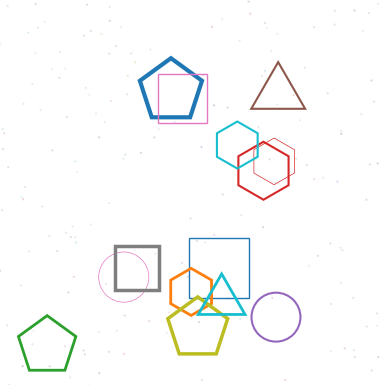[{"shape": "square", "thickness": 1, "radius": 0.39, "center": [0.569, 0.305]}, {"shape": "pentagon", "thickness": 3, "radius": 0.42, "center": [0.444, 0.764]}, {"shape": "hexagon", "thickness": 2, "radius": 0.31, "center": [0.496, 0.242]}, {"shape": "pentagon", "thickness": 2, "radius": 0.39, "center": [0.122, 0.102]}, {"shape": "hexagon", "thickness": 0.5, "radius": 0.3, "center": [0.712, 0.581]}, {"shape": "hexagon", "thickness": 1.5, "radius": 0.38, "center": [0.684, 0.557]}, {"shape": "circle", "thickness": 1.5, "radius": 0.32, "center": [0.717, 0.176]}, {"shape": "triangle", "thickness": 1.5, "radius": 0.4, "center": [0.723, 0.758]}, {"shape": "square", "thickness": 1, "radius": 0.32, "center": [0.475, 0.743]}, {"shape": "circle", "thickness": 0.5, "radius": 0.33, "center": [0.321, 0.28]}, {"shape": "square", "thickness": 2.5, "radius": 0.29, "center": [0.356, 0.305]}, {"shape": "pentagon", "thickness": 2.5, "radius": 0.41, "center": [0.514, 0.147]}, {"shape": "triangle", "thickness": 2, "radius": 0.35, "center": [0.576, 0.218]}, {"shape": "hexagon", "thickness": 1.5, "radius": 0.31, "center": [0.616, 0.623]}]